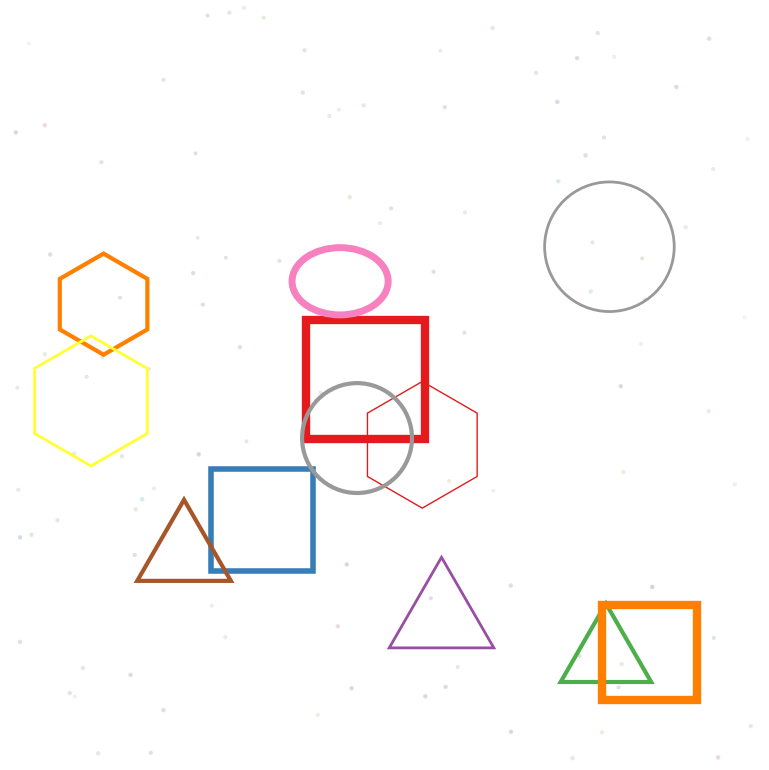[{"shape": "square", "thickness": 3, "radius": 0.39, "center": [0.475, 0.507]}, {"shape": "hexagon", "thickness": 0.5, "radius": 0.41, "center": [0.548, 0.422]}, {"shape": "square", "thickness": 2, "radius": 0.33, "center": [0.34, 0.324]}, {"shape": "triangle", "thickness": 1.5, "radius": 0.34, "center": [0.787, 0.148]}, {"shape": "triangle", "thickness": 1, "radius": 0.39, "center": [0.573, 0.198]}, {"shape": "square", "thickness": 3, "radius": 0.31, "center": [0.844, 0.152]}, {"shape": "hexagon", "thickness": 1.5, "radius": 0.33, "center": [0.135, 0.605]}, {"shape": "hexagon", "thickness": 1, "radius": 0.42, "center": [0.118, 0.479]}, {"shape": "triangle", "thickness": 1.5, "radius": 0.35, "center": [0.239, 0.281]}, {"shape": "oval", "thickness": 2.5, "radius": 0.31, "center": [0.442, 0.635]}, {"shape": "circle", "thickness": 1.5, "radius": 0.36, "center": [0.464, 0.431]}, {"shape": "circle", "thickness": 1, "radius": 0.42, "center": [0.791, 0.68]}]